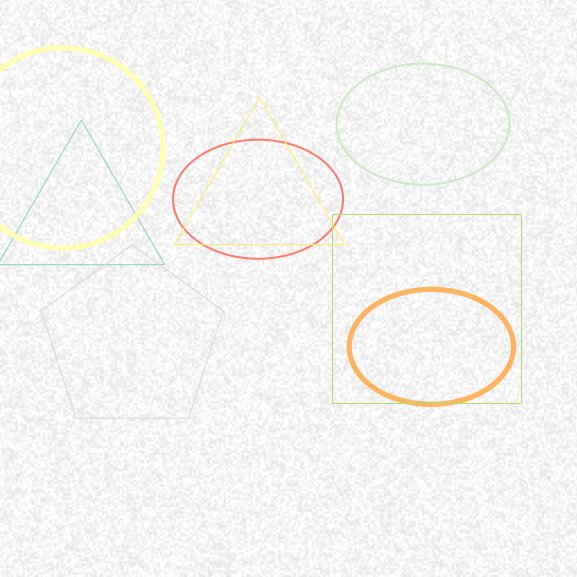[{"shape": "triangle", "thickness": 0.5, "radius": 0.83, "center": [0.141, 0.624]}, {"shape": "circle", "thickness": 2.5, "radius": 0.87, "center": [0.109, 0.743]}, {"shape": "oval", "thickness": 1, "radius": 0.74, "center": [0.447, 0.654]}, {"shape": "oval", "thickness": 2.5, "radius": 0.71, "center": [0.747, 0.399]}, {"shape": "square", "thickness": 0.5, "radius": 0.82, "center": [0.738, 0.466]}, {"shape": "pentagon", "thickness": 0.5, "radius": 0.83, "center": [0.229, 0.409]}, {"shape": "oval", "thickness": 1, "radius": 0.75, "center": [0.733, 0.784]}, {"shape": "triangle", "thickness": 0.5, "radius": 0.85, "center": [0.449, 0.661]}]